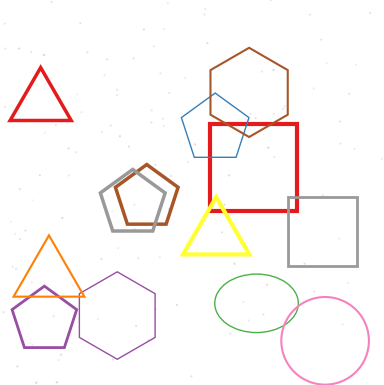[{"shape": "square", "thickness": 3, "radius": 0.56, "center": [0.659, 0.565]}, {"shape": "triangle", "thickness": 2.5, "radius": 0.46, "center": [0.106, 0.733]}, {"shape": "pentagon", "thickness": 1, "radius": 0.46, "center": [0.559, 0.666]}, {"shape": "oval", "thickness": 1, "radius": 0.54, "center": [0.666, 0.212]}, {"shape": "hexagon", "thickness": 1, "radius": 0.57, "center": [0.305, 0.18]}, {"shape": "pentagon", "thickness": 2, "radius": 0.44, "center": [0.115, 0.169]}, {"shape": "triangle", "thickness": 1.5, "radius": 0.53, "center": [0.127, 0.283]}, {"shape": "triangle", "thickness": 3, "radius": 0.5, "center": [0.562, 0.389]}, {"shape": "pentagon", "thickness": 2.5, "radius": 0.43, "center": [0.381, 0.487]}, {"shape": "hexagon", "thickness": 1.5, "radius": 0.58, "center": [0.647, 0.76]}, {"shape": "circle", "thickness": 1.5, "radius": 0.57, "center": [0.844, 0.115]}, {"shape": "pentagon", "thickness": 2.5, "radius": 0.44, "center": [0.345, 0.471]}, {"shape": "square", "thickness": 2, "radius": 0.45, "center": [0.838, 0.399]}]